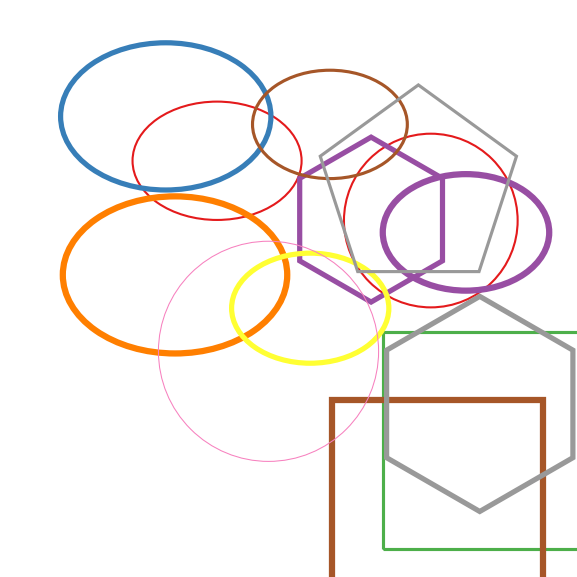[{"shape": "oval", "thickness": 1, "radius": 0.73, "center": [0.376, 0.721]}, {"shape": "circle", "thickness": 1, "radius": 0.75, "center": [0.746, 0.617]}, {"shape": "oval", "thickness": 2.5, "radius": 0.91, "center": [0.287, 0.798]}, {"shape": "square", "thickness": 1.5, "radius": 0.94, "center": [0.851, 0.237]}, {"shape": "oval", "thickness": 3, "radius": 0.72, "center": [0.807, 0.597]}, {"shape": "hexagon", "thickness": 2.5, "radius": 0.71, "center": [0.643, 0.619]}, {"shape": "oval", "thickness": 3, "radius": 0.97, "center": [0.303, 0.523]}, {"shape": "oval", "thickness": 2.5, "radius": 0.68, "center": [0.537, 0.465]}, {"shape": "oval", "thickness": 1.5, "radius": 0.67, "center": [0.571, 0.784]}, {"shape": "square", "thickness": 3, "radius": 0.91, "center": [0.757, 0.123]}, {"shape": "circle", "thickness": 0.5, "radius": 0.95, "center": [0.465, 0.391]}, {"shape": "pentagon", "thickness": 1.5, "radius": 0.89, "center": [0.724, 0.673]}, {"shape": "hexagon", "thickness": 2.5, "radius": 0.93, "center": [0.831, 0.3]}]